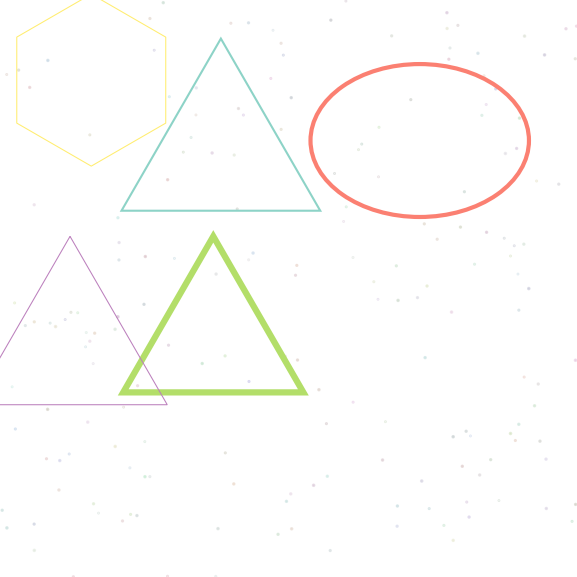[{"shape": "triangle", "thickness": 1, "radius": 0.99, "center": [0.382, 0.734]}, {"shape": "oval", "thickness": 2, "radius": 0.95, "center": [0.727, 0.756]}, {"shape": "triangle", "thickness": 3, "radius": 0.9, "center": [0.369, 0.41]}, {"shape": "triangle", "thickness": 0.5, "radius": 0.97, "center": [0.121, 0.395]}, {"shape": "hexagon", "thickness": 0.5, "radius": 0.74, "center": [0.158, 0.86]}]